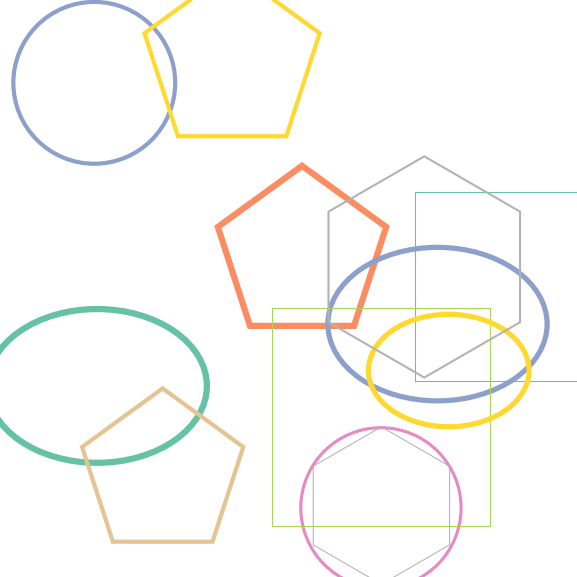[{"shape": "oval", "thickness": 3, "radius": 0.95, "center": [0.168, 0.331]}, {"shape": "square", "thickness": 0.5, "radius": 0.82, "center": [0.882, 0.503]}, {"shape": "pentagon", "thickness": 3, "radius": 0.77, "center": [0.523, 0.559]}, {"shape": "oval", "thickness": 2.5, "radius": 0.95, "center": [0.758, 0.438]}, {"shape": "circle", "thickness": 2, "radius": 0.7, "center": [0.163, 0.856]}, {"shape": "circle", "thickness": 1.5, "radius": 0.69, "center": [0.66, 0.12]}, {"shape": "square", "thickness": 0.5, "radius": 0.94, "center": [0.659, 0.277]}, {"shape": "pentagon", "thickness": 2, "radius": 0.8, "center": [0.402, 0.892]}, {"shape": "oval", "thickness": 2.5, "radius": 0.7, "center": [0.777, 0.358]}, {"shape": "pentagon", "thickness": 2, "radius": 0.73, "center": [0.282, 0.18]}, {"shape": "hexagon", "thickness": 0.5, "radius": 0.68, "center": [0.66, 0.124]}, {"shape": "hexagon", "thickness": 1, "radius": 0.96, "center": [0.735, 0.537]}]